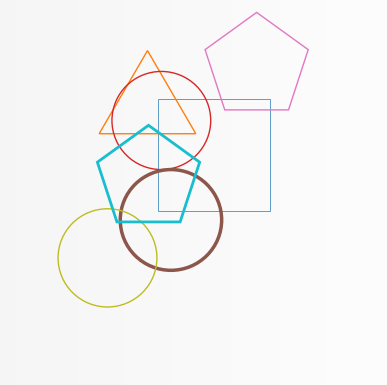[{"shape": "square", "thickness": 0.5, "radius": 0.73, "center": [0.552, 0.597]}, {"shape": "triangle", "thickness": 1, "radius": 0.72, "center": [0.381, 0.725]}, {"shape": "circle", "thickness": 1, "radius": 0.64, "center": [0.416, 0.687]}, {"shape": "circle", "thickness": 2.5, "radius": 0.65, "center": [0.441, 0.429]}, {"shape": "pentagon", "thickness": 1, "radius": 0.7, "center": [0.662, 0.828]}, {"shape": "circle", "thickness": 1, "radius": 0.64, "center": [0.277, 0.33]}, {"shape": "pentagon", "thickness": 2, "radius": 0.69, "center": [0.383, 0.536]}]